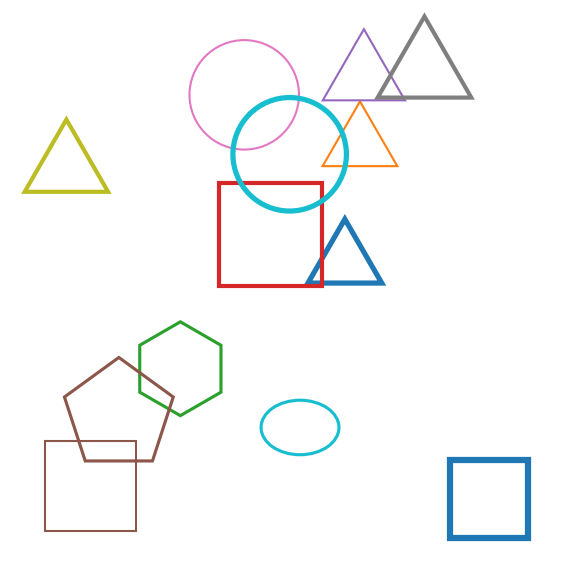[{"shape": "square", "thickness": 3, "radius": 0.34, "center": [0.847, 0.135]}, {"shape": "triangle", "thickness": 2.5, "radius": 0.37, "center": [0.597, 0.546]}, {"shape": "triangle", "thickness": 1, "radius": 0.37, "center": [0.623, 0.749]}, {"shape": "hexagon", "thickness": 1.5, "radius": 0.41, "center": [0.312, 0.361]}, {"shape": "square", "thickness": 2, "radius": 0.45, "center": [0.469, 0.594]}, {"shape": "triangle", "thickness": 1, "radius": 0.41, "center": [0.63, 0.866]}, {"shape": "pentagon", "thickness": 1.5, "radius": 0.5, "center": [0.206, 0.281]}, {"shape": "square", "thickness": 1, "radius": 0.39, "center": [0.156, 0.158]}, {"shape": "circle", "thickness": 1, "radius": 0.47, "center": [0.423, 0.835]}, {"shape": "triangle", "thickness": 2, "radius": 0.47, "center": [0.735, 0.877]}, {"shape": "triangle", "thickness": 2, "radius": 0.42, "center": [0.115, 0.709]}, {"shape": "circle", "thickness": 2.5, "radius": 0.49, "center": [0.502, 0.732]}, {"shape": "oval", "thickness": 1.5, "radius": 0.34, "center": [0.52, 0.259]}]